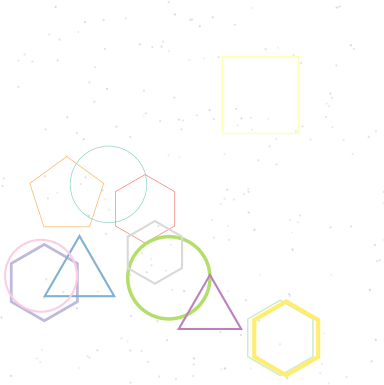[{"shape": "circle", "thickness": 0.5, "radius": 0.5, "center": [0.282, 0.521]}, {"shape": "square", "thickness": 1, "radius": 0.5, "center": [0.675, 0.754]}, {"shape": "hexagon", "thickness": 2, "radius": 0.5, "center": [0.115, 0.266]}, {"shape": "hexagon", "thickness": 0.5, "radius": 0.44, "center": [0.377, 0.458]}, {"shape": "triangle", "thickness": 1.5, "radius": 0.52, "center": [0.206, 0.283]}, {"shape": "pentagon", "thickness": 0.5, "radius": 0.5, "center": [0.173, 0.492]}, {"shape": "circle", "thickness": 2.5, "radius": 0.53, "center": [0.439, 0.278]}, {"shape": "circle", "thickness": 1.5, "radius": 0.47, "center": [0.107, 0.284]}, {"shape": "hexagon", "thickness": 1.5, "radius": 0.41, "center": [0.402, 0.344]}, {"shape": "triangle", "thickness": 1.5, "radius": 0.47, "center": [0.545, 0.192]}, {"shape": "hexagon", "thickness": 1, "radius": 0.49, "center": [0.728, 0.122]}, {"shape": "hexagon", "thickness": 3, "radius": 0.48, "center": [0.743, 0.121]}]